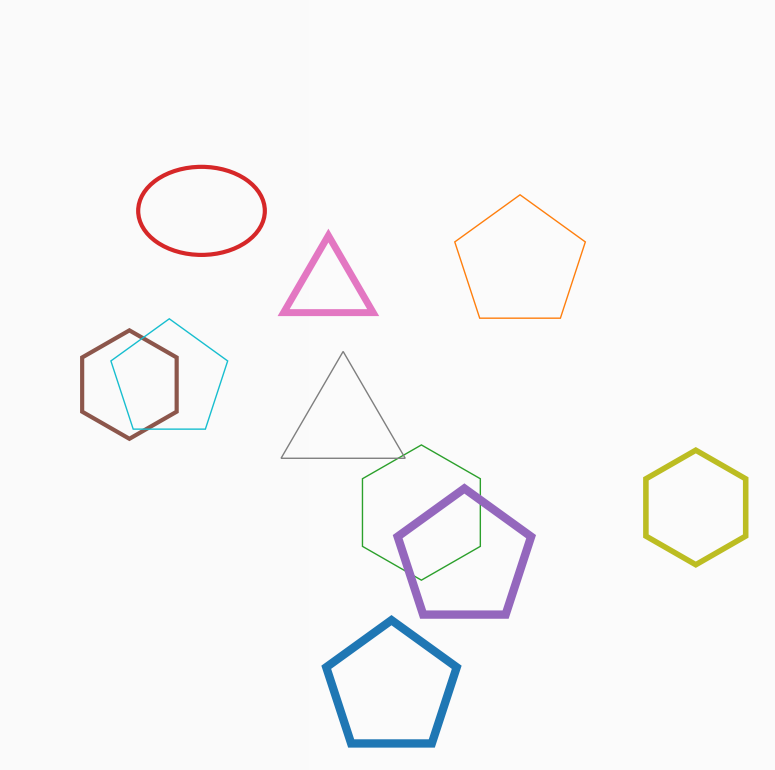[{"shape": "pentagon", "thickness": 3, "radius": 0.44, "center": [0.505, 0.106]}, {"shape": "pentagon", "thickness": 0.5, "radius": 0.44, "center": [0.671, 0.658]}, {"shape": "hexagon", "thickness": 0.5, "radius": 0.44, "center": [0.544, 0.334]}, {"shape": "oval", "thickness": 1.5, "radius": 0.41, "center": [0.26, 0.726]}, {"shape": "pentagon", "thickness": 3, "radius": 0.45, "center": [0.599, 0.275]}, {"shape": "hexagon", "thickness": 1.5, "radius": 0.35, "center": [0.167, 0.501]}, {"shape": "triangle", "thickness": 2.5, "radius": 0.33, "center": [0.424, 0.627]}, {"shape": "triangle", "thickness": 0.5, "radius": 0.46, "center": [0.443, 0.451]}, {"shape": "hexagon", "thickness": 2, "radius": 0.37, "center": [0.898, 0.341]}, {"shape": "pentagon", "thickness": 0.5, "radius": 0.4, "center": [0.218, 0.507]}]